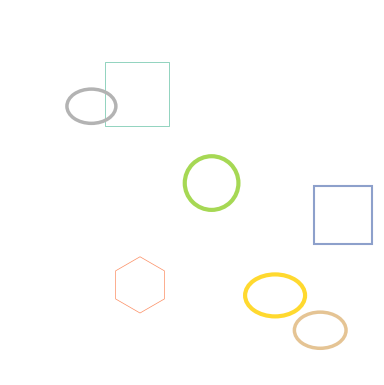[{"shape": "square", "thickness": 0.5, "radius": 0.42, "center": [0.355, 0.756]}, {"shape": "hexagon", "thickness": 0.5, "radius": 0.37, "center": [0.364, 0.26]}, {"shape": "square", "thickness": 1.5, "radius": 0.38, "center": [0.892, 0.441]}, {"shape": "circle", "thickness": 3, "radius": 0.35, "center": [0.55, 0.525]}, {"shape": "oval", "thickness": 3, "radius": 0.39, "center": [0.714, 0.233]}, {"shape": "oval", "thickness": 2.5, "radius": 0.34, "center": [0.832, 0.142]}, {"shape": "oval", "thickness": 2.5, "radius": 0.32, "center": [0.237, 0.724]}]